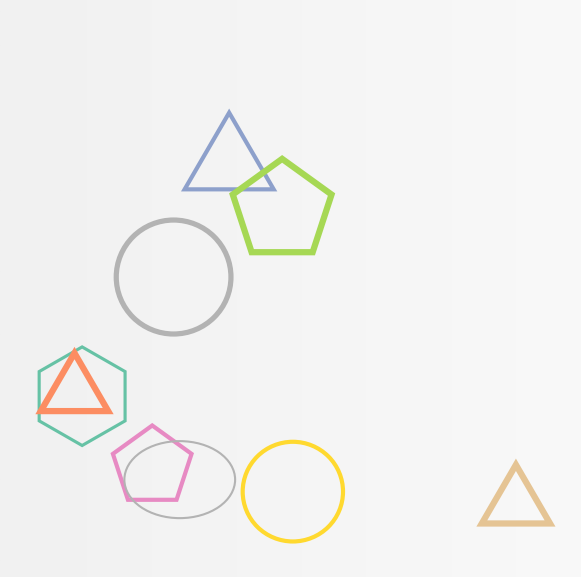[{"shape": "hexagon", "thickness": 1.5, "radius": 0.43, "center": [0.141, 0.313]}, {"shape": "triangle", "thickness": 3, "radius": 0.33, "center": [0.128, 0.321]}, {"shape": "triangle", "thickness": 2, "radius": 0.44, "center": [0.394, 0.716]}, {"shape": "pentagon", "thickness": 2, "radius": 0.36, "center": [0.262, 0.191]}, {"shape": "pentagon", "thickness": 3, "radius": 0.45, "center": [0.485, 0.635]}, {"shape": "circle", "thickness": 2, "radius": 0.43, "center": [0.504, 0.148]}, {"shape": "triangle", "thickness": 3, "radius": 0.34, "center": [0.888, 0.127]}, {"shape": "circle", "thickness": 2.5, "radius": 0.49, "center": [0.299, 0.519]}, {"shape": "oval", "thickness": 1, "radius": 0.48, "center": [0.309, 0.169]}]